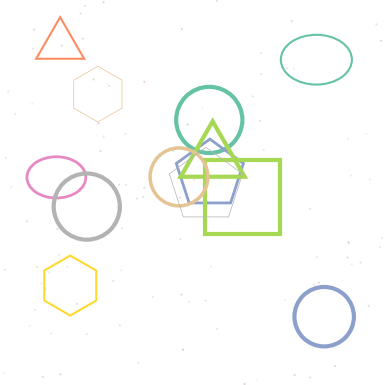[{"shape": "circle", "thickness": 3, "radius": 0.43, "center": [0.544, 0.688]}, {"shape": "oval", "thickness": 1.5, "radius": 0.46, "center": [0.822, 0.845]}, {"shape": "triangle", "thickness": 1.5, "radius": 0.36, "center": [0.156, 0.883]}, {"shape": "circle", "thickness": 3, "radius": 0.39, "center": [0.842, 0.177]}, {"shape": "pentagon", "thickness": 2, "radius": 0.46, "center": [0.545, 0.547]}, {"shape": "oval", "thickness": 2, "radius": 0.38, "center": [0.146, 0.539]}, {"shape": "triangle", "thickness": 3, "radius": 0.48, "center": [0.552, 0.589]}, {"shape": "square", "thickness": 3, "radius": 0.48, "center": [0.629, 0.489]}, {"shape": "hexagon", "thickness": 1.5, "radius": 0.39, "center": [0.182, 0.258]}, {"shape": "hexagon", "thickness": 0.5, "radius": 0.36, "center": [0.254, 0.756]}, {"shape": "circle", "thickness": 2.5, "radius": 0.38, "center": [0.465, 0.54]}, {"shape": "pentagon", "thickness": 0.5, "radius": 0.5, "center": [0.535, 0.517]}, {"shape": "circle", "thickness": 3, "radius": 0.43, "center": [0.225, 0.463]}]